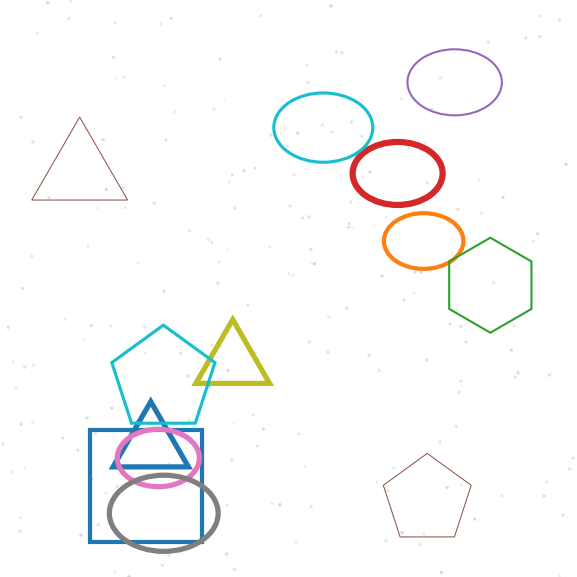[{"shape": "square", "thickness": 2, "radius": 0.48, "center": [0.253, 0.157]}, {"shape": "triangle", "thickness": 2.5, "radius": 0.38, "center": [0.261, 0.228]}, {"shape": "oval", "thickness": 2, "radius": 0.34, "center": [0.734, 0.582]}, {"shape": "hexagon", "thickness": 1, "radius": 0.41, "center": [0.849, 0.505]}, {"shape": "oval", "thickness": 3, "radius": 0.39, "center": [0.689, 0.699]}, {"shape": "oval", "thickness": 1, "radius": 0.41, "center": [0.787, 0.857]}, {"shape": "triangle", "thickness": 0.5, "radius": 0.48, "center": [0.138, 0.701]}, {"shape": "pentagon", "thickness": 0.5, "radius": 0.4, "center": [0.74, 0.134]}, {"shape": "oval", "thickness": 2.5, "radius": 0.36, "center": [0.274, 0.206]}, {"shape": "oval", "thickness": 2.5, "radius": 0.47, "center": [0.284, 0.11]}, {"shape": "triangle", "thickness": 2.5, "radius": 0.37, "center": [0.403, 0.372]}, {"shape": "pentagon", "thickness": 1.5, "radius": 0.47, "center": [0.283, 0.342]}, {"shape": "oval", "thickness": 1.5, "radius": 0.43, "center": [0.56, 0.778]}]